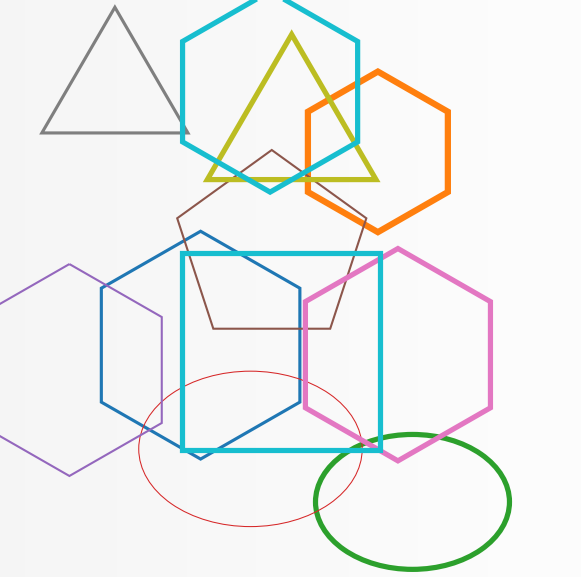[{"shape": "hexagon", "thickness": 1.5, "radius": 0.99, "center": [0.345, 0.401]}, {"shape": "hexagon", "thickness": 3, "radius": 0.7, "center": [0.65, 0.736]}, {"shape": "oval", "thickness": 2.5, "radius": 0.83, "center": [0.71, 0.13]}, {"shape": "oval", "thickness": 0.5, "radius": 0.96, "center": [0.431, 0.222]}, {"shape": "hexagon", "thickness": 1, "radius": 0.92, "center": [0.119, 0.358]}, {"shape": "pentagon", "thickness": 1, "radius": 0.86, "center": [0.468, 0.568]}, {"shape": "hexagon", "thickness": 2.5, "radius": 0.92, "center": [0.685, 0.385]}, {"shape": "triangle", "thickness": 1.5, "radius": 0.73, "center": [0.198, 0.841]}, {"shape": "triangle", "thickness": 2.5, "radius": 0.84, "center": [0.502, 0.772]}, {"shape": "hexagon", "thickness": 2.5, "radius": 0.87, "center": [0.465, 0.84]}, {"shape": "square", "thickness": 2.5, "radius": 0.85, "center": [0.483, 0.39]}]